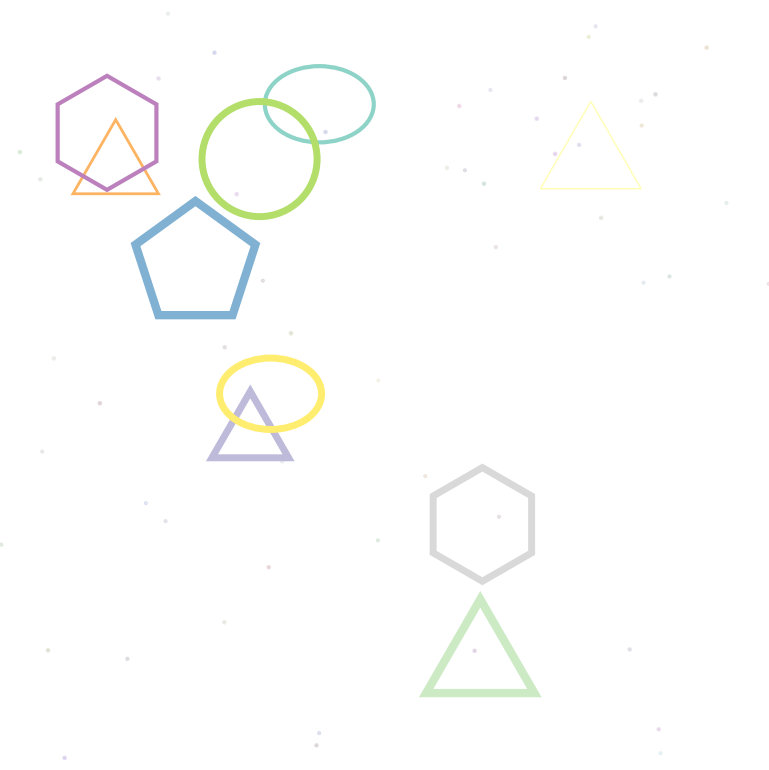[{"shape": "oval", "thickness": 1.5, "radius": 0.35, "center": [0.415, 0.865]}, {"shape": "triangle", "thickness": 0.5, "radius": 0.38, "center": [0.767, 0.793]}, {"shape": "triangle", "thickness": 2.5, "radius": 0.29, "center": [0.325, 0.434]}, {"shape": "pentagon", "thickness": 3, "radius": 0.41, "center": [0.254, 0.657]}, {"shape": "triangle", "thickness": 1, "radius": 0.32, "center": [0.15, 0.78]}, {"shape": "circle", "thickness": 2.5, "radius": 0.37, "center": [0.337, 0.793]}, {"shape": "hexagon", "thickness": 2.5, "radius": 0.37, "center": [0.626, 0.319]}, {"shape": "hexagon", "thickness": 1.5, "radius": 0.37, "center": [0.139, 0.827]}, {"shape": "triangle", "thickness": 3, "radius": 0.41, "center": [0.624, 0.14]}, {"shape": "oval", "thickness": 2.5, "radius": 0.33, "center": [0.351, 0.489]}]